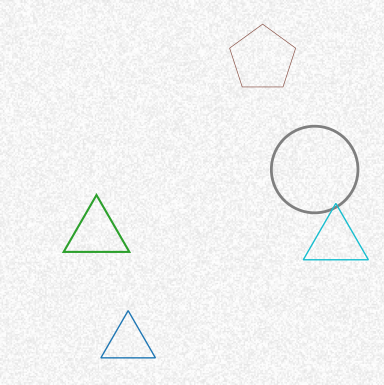[{"shape": "triangle", "thickness": 1, "radius": 0.41, "center": [0.333, 0.111]}, {"shape": "triangle", "thickness": 1.5, "radius": 0.49, "center": [0.251, 0.395]}, {"shape": "pentagon", "thickness": 0.5, "radius": 0.45, "center": [0.682, 0.847]}, {"shape": "circle", "thickness": 2, "radius": 0.56, "center": [0.817, 0.56]}, {"shape": "triangle", "thickness": 1, "radius": 0.49, "center": [0.872, 0.374]}]